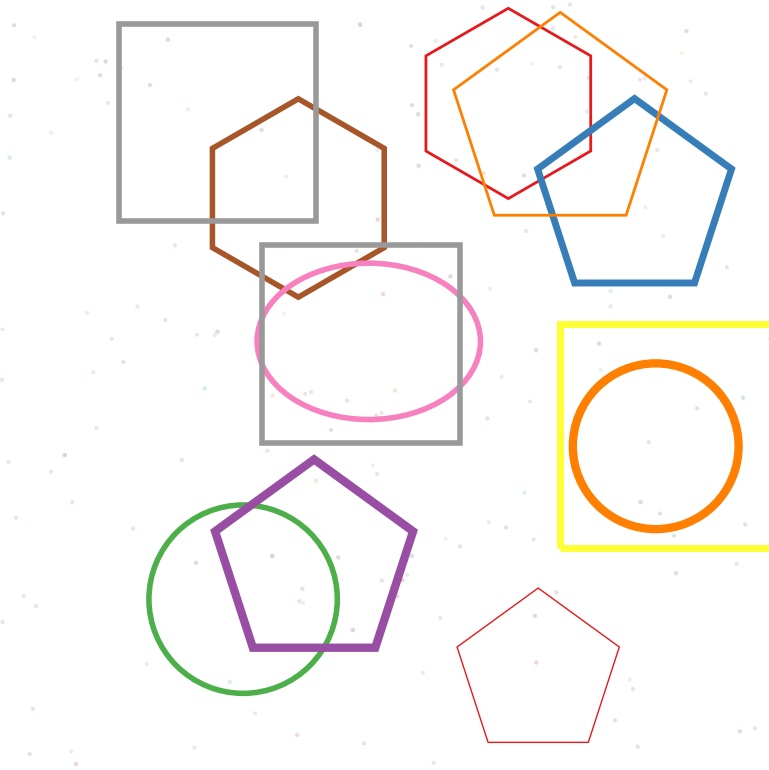[{"shape": "pentagon", "thickness": 0.5, "radius": 0.55, "center": [0.699, 0.126]}, {"shape": "hexagon", "thickness": 1, "radius": 0.62, "center": [0.66, 0.866]}, {"shape": "pentagon", "thickness": 2.5, "radius": 0.66, "center": [0.824, 0.74]}, {"shape": "circle", "thickness": 2, "radius": 0.61, "center": [0.316, 0.222]}, {"shape": "pentagon", "thickness": 3, "radius": 0.68, "center": [0.408, 0.268]}, {"shape": "pentagon", "thickness": 1, "radius": 0.73, "center": [0.728, 0.838]}, {"shape": "circle", "thickness": 3, "radius": 0.54, "center": [0.852, 0.42]}, {"shape": "square", "thickness": 2.5, "radius": 0.72, "center": [0.872, 0.434]}, {"shape": "hexagon", "thickness": 2, "radius": 0.64, "center": [0.387, 0.743]}, {"shape": "oval", "thickness": 2, "radius": 0.73, "center": [0.479, 0.557]}, {"shape": "square", "thickness": 2, "radius": 0.64, "center": [0.468, 0.554]}, {"shape": "square", "thickness": 2, "radius": 0.64, "center": [0.283, 0.841]}]